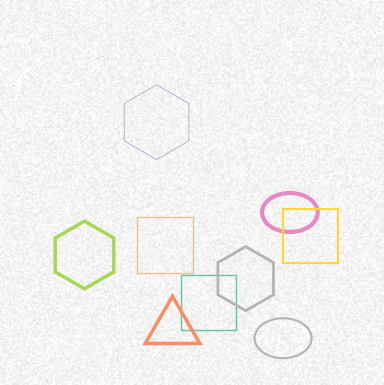[{"shape": "square", "thickness": 1, "radius": 0.35, "center": [0.542, 0.214]}, {"shape": "triangle", "thickness": 2.5, "radius": 0.41, "center": [0.448, 0.149]}, {"shape": "hexagon", "thickness": 0.5, "radius": 0.49, "center": [0.407, 0.683]}, {"shape": "oval", "thickness": 3, "radius": 0.36, "center": [0.753, 0.448]}, {"shape": "hexagon", "thickness": 2.5, "radius": 0.44, "center": [0.22, 0.338]}, {"shape": "square", "thickness": 1.5, "radius": 0.36, "center": [0.807, 0.387]}, {"shape": "square", "thickness": 1, "radius": 0.36, "center": [0.429, 0.363]}, {"shape": "hexagon", "thickness": 2, "radius": 0.42, "center": [0.638, 0.276]}, {"shape": "oval", "thickness": 1.5, "radius": 0.37, "center": [0.735, 0.122]}]